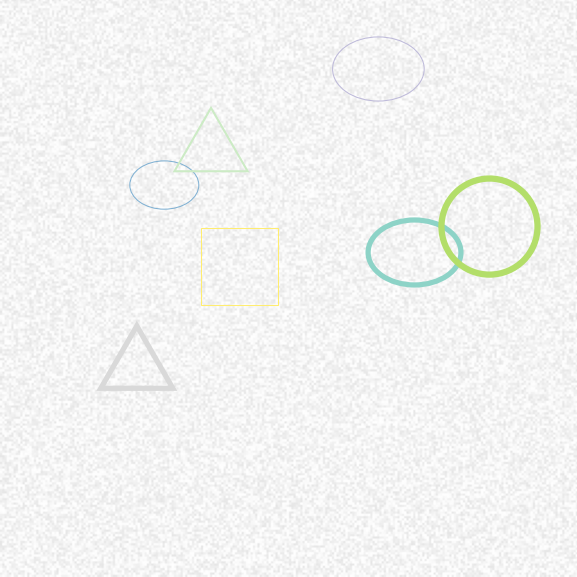[{"shape": "oval", "thickness": 2.5, "radius": 0.4, "center": [0.718, 0.562]}, {"shape": "oval", "thickness": 0.5, "radius": 0.4, "center": [0.655, 0.88]}, {"shape": "oval", "thickness": 0.5, "radius": 0.3, "center": [0.285, 0.679]}, {"shape": "circle", "thickness": 3, "radius": 0.42, "center": [0.848, 0.607]}, {"shape": "triangle", "thickness": 2.5, "radius": 0.36, "center": [0.237, 0.363]}, {"shape": "triangle", "thickness": 1, "radius": 0.37, "center": [0.365, 0.739]}, {"shape": "square", "thickness": 0.5, "radius": 0.34, "center": [0.415, 0.538]}]